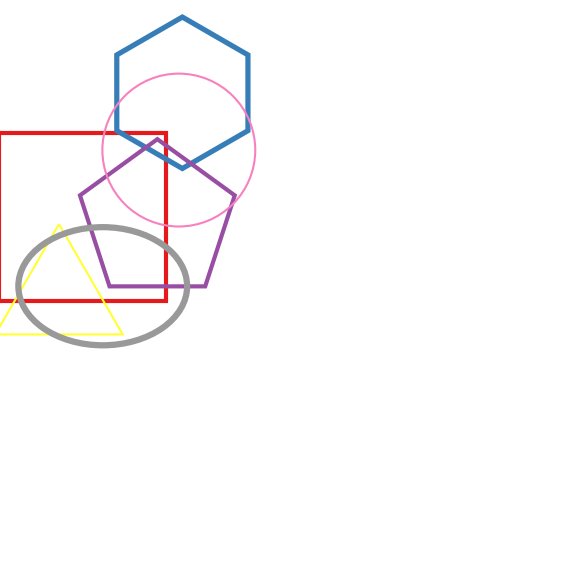[{"shape": "square", "thickness": 2, "radius": 0.72, "center": [0.144, 0.623]}, {"shape": "hexagon", "thickness": 2.5, "radius": 0.66, "center": [0.316, 0.838]}, {"shape": "pentagon", "thickness": 2, "radius": 0.7, "center": [0.273, 0.617]}, {"shape": "triangle", "thickness": 1, "radius": 0.64, "center": [0.102, 0.484]}, {"shape": "circle", "thickness": 1, "radius": 0.66, "center": [0.31, 0.739]}, {"shape": "oval", "thickness": 3, "radius": 0.73, "center": [0.178, 0.504]}]